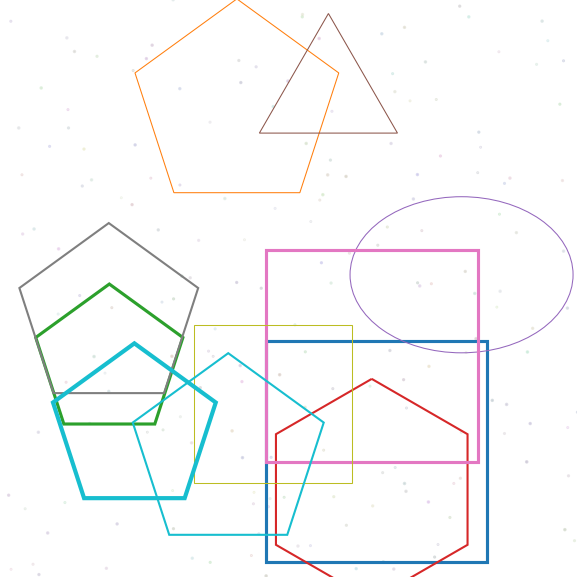[{"shape": "square", "thickness": 1.5, "radius": 0.96, "center": [0.652, 0.218]}, {"shape": "pentagon", "thickness": 0.5, "radius": 0.93, "center": [0.41, 0.816]}, {"shape": "pentagon", "thickness": 1.5, "radius": 0.67, "center": [0.189, 0.373]}, {"shape": "hexagon", "thickness": 1, "radius": 0.96, "center": [0.644, 0.152]}, {"shape": "oval", "thickness": 0.5, "radius": 0.97, "center": [0.799, 0.523]}, {"shape": "triangle", "thickness": 0.5, "radius": 0.69, "center": [0.569, 0.838]}, {"shape": "square", "thickness": 1.5, "radius": 0.92, "center": [0.645, 0.382]}, {"shape": "pentagon", "thickness": 1, "radius": 0.81, "center": [0.188, 0.45]}, {"shape": "square", "thickness": 0.5, "radius": 0.69, "center": [0.472, 0.3]}, {"shape": "pentagon", "thickness": 1, "radius": 0.87, "center": [0.395, 0.214]}, {"shape": "pentagon", "thickness": 2, "radius": 0.74, "center": [0.233, 0.256]}]